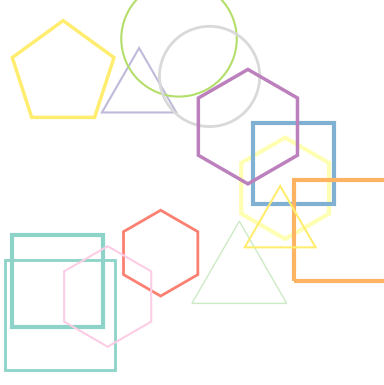[{"shape": "square", "thickness": 2, "radius": 0.71, "center": [0.156, 0.182]}, {"shape": "square", "thickness": 3, "radius": 0.6, "center": [0.15, 0.271]}, {"shape": "hexagon", "thickness": 3, "radius": 0.66, "center": [0.741, 0.511]}, {"shape": "triangle", "thickness": 1.5, "radius": 0.56, "center": [0.361, 0.764]}, {"shape": "hexagon", "thickness": 2, "radius": 0.56, "center": [0.417, 0.342]}, {"shape": "square", "thickness": 3, "radius": 0.53, "center": [0.762, 0.575]}, {"shape": "square", "thickness": 3, "radius": 0.65, "center": [0.893, 0.401]}, {"shape": "circle", "thickness": 1.5, "radius": 0.75, "center": [0.465, 0.899]}, {"shape": "hexagon", "thickness": 1.5, "radius": 0.65, "center": [0.28, 0.23]}, {"shape": "circle", "thickness": 2, "radius": 0.65, "center": [0.544, 0.801]}, {"shape": "hexagon", "thickness": 2.5, "radius": 0.74, "center": [0.644, 0.671]}, {"shape": "triangle", "thickness": 1, "radius": 0.71, "center": [0.622, 0.283]}, {"shape": "triangle", "thickness": 1.5, "radius": 0.53, "center": [0.728, 0.411]}, {"shape": "pentagon", "thickness": 2.5, "radius": 0.69, "center": [0.164, 0.808]}]